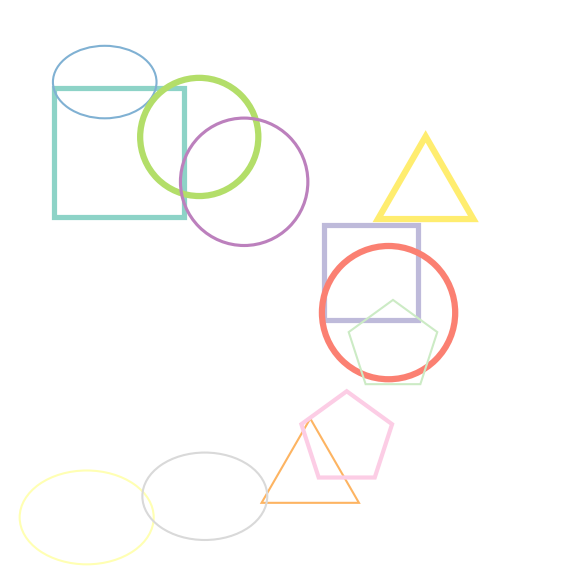[{"shape": "square", "thickness": 2.5, "radius": 0.56, "center": [0.206, 0.735]}, {"shape": "oval", "thickness": 1, "radius": 0.58, "center": [0.15, 0.103]}, {"shape": "square", "thickness": 2.5, "radius": 0.41, "center": [0.643, 0.527]}, {"shape": "circle", "thickness": 3, "radius": 0.58, "center": [0.673, 0.458]}, {"shape": "oval", "thickness": 1, "radius": 0.45, "center": [0.181, 0.857]}, {"shape": "triangle", "thickness": 1, "radius": 0.49, "center": [0.537, 0.177]}, {"shape": "circle", "thickness": 3, "radius": 0.51, "center": [0.345, 0.762]}, {"shape": "pentagon", "thickness": 2, "radius": 0.41, "center": [0.6, 0.239]}, {"shape": "oval", "thickness": 1, "radius": 0.54, "center": [0.355, 0.14]}, {"shape": "circle", "thickness": 1.5, "radius": 0.55, "center": [0.423, 0.684]}, {"shape": "pentagon", "thickness": 1, "radius": 0.4, "center": [0.681, 0.399]}, {"shape": "triangle", "thickness": 3, "radius": 0.48, "center": [0.737, 0.668]}]